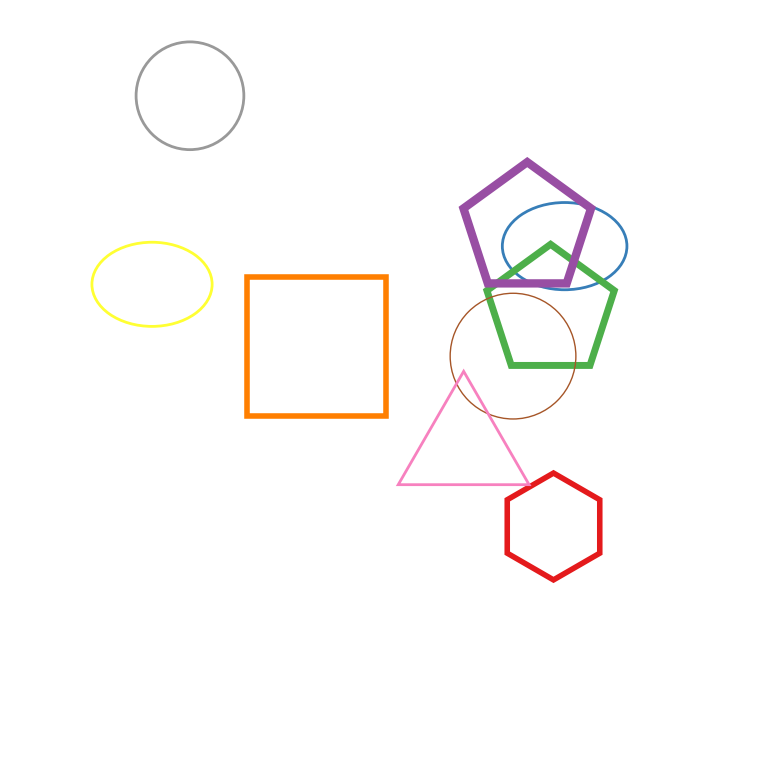[{"shape": "hexagon", "thickness": 2, "radius": 0.35, "center": [0.719, 0.316]}, {"shape": "oval", "thickness": 1, "radius": 0.4, "center": [0.733, 0.68]}, {"shape": "pentagon", "thickness": 2.5, "radius": 0.43, "center": [0.715, 0.596]}, {"shape": "pentagon", "thickness": 3, "radius": 0.44, "center": [0.685, 0.702]}, {"shape": "square", "thickness": 2, "radius": 0.45, "center": [0.411, 0.55]}, {"shape": "oval", "thickness": 1, "radius": 0.39, "center": [0.197, 0.631]}, {"shape": "circle", "thickness": 0.5, "radius": 0.41, "center": [0.666, 0.538]}, {"shape": "triangle", "thickness": 1, "radius": 0.49, "center": [0.602, 0.42]}, {"shape": "circle", "thickness": 1, "radius": 0.35, "center": [0.247, 0.876]}]